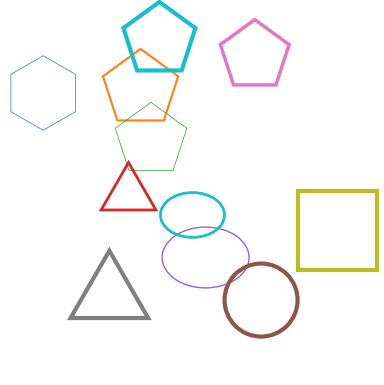[{"shape": "hexagon", "thickness": 0.5, "radius": 0.48, "center": [0.112, 0.758]}, {"shape": "pentagon", "thickness": 1.5, "radius": 0.51, "center": [0.365, 0.77]}, {"shape": "pentagon", "thickness": 0.5, "radius": 0.49, "center": [0.392, 0.637]}, {"shape": "triangle", "thickness": 2, "radius": 0.41, "center": [0.334, 0.496]}, {"shape": "oval", "thickness": 1, "radius": 0.56, "center": [0.534, 0.331]}, {"shape": "circle", "thickness": 3, "radius": 0.47, "center": [0.678, 0.221]}, {"shape": "pentagon", "thickness": 2.5, "radius": 0.47, "center": [0.662, 0.855]}, {"shape": "triangle", "thickness": 3, "radius": 0.58, "center": [0.284, 0.232]}, {"shape": "square", "thickness": 3, "radius": 0.51, "center": [0.876, 0.401]}, {"shape": "pentagon", "thickness": 3, "radius": 0.49, "center": [0.414, 0.897]}, {"shape": "oval", "thickness": 2, "radius": 0.42, "center": [0.5, 0.442]}]